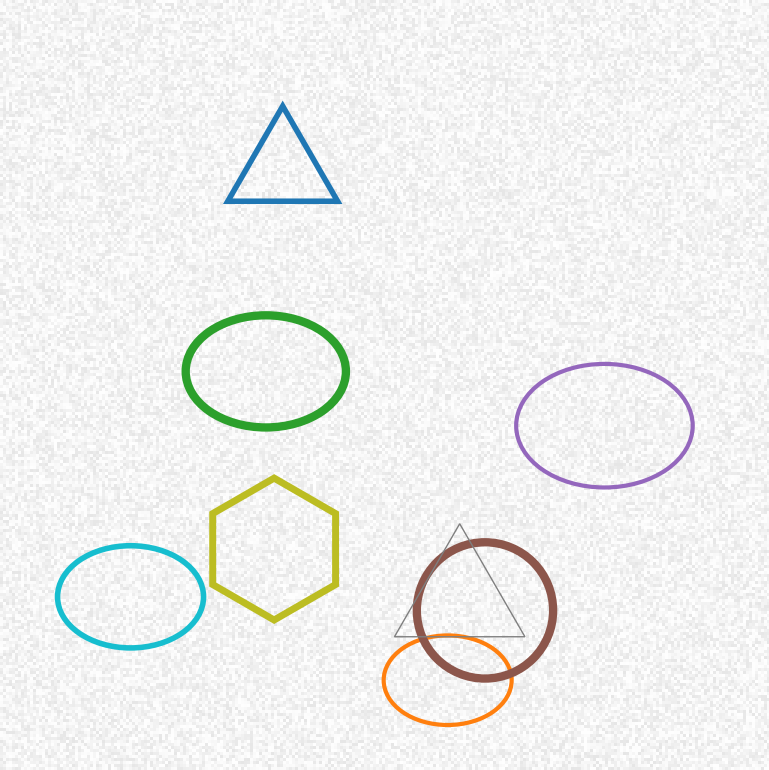[{"shape": "triangle", "thickness": 2, "radius": 0.41, "center": [0.367, 0.78]}, {"shape": "oval", "thickness": 1.5, "radius": 0.42, "center": [0.581, 0.117]}, {"shape": "oval", "thickness": 3, "radius": 0.52, "center": [0.345, 0.518]}, {"shape": "oval", "thickness": 1.5, "radius": 0.57, "center": [0.785, 0.447]}, {"shape": "circle", "thickness": 3, "radius": 0.44, "center": [0.63, 0.207]}, {"shape": "triangle", "thickness": 0.5, "radius": 0.49, "center": [0.597, 0.222]}, {"shape": "hexagon", "thickness": 2.5, "radius": 0.46, "center": [0.356, 0.287]}, {"shape": "oval", "thickness": 2, "radius": 0.47, "center": [0.17, 0.225]}]